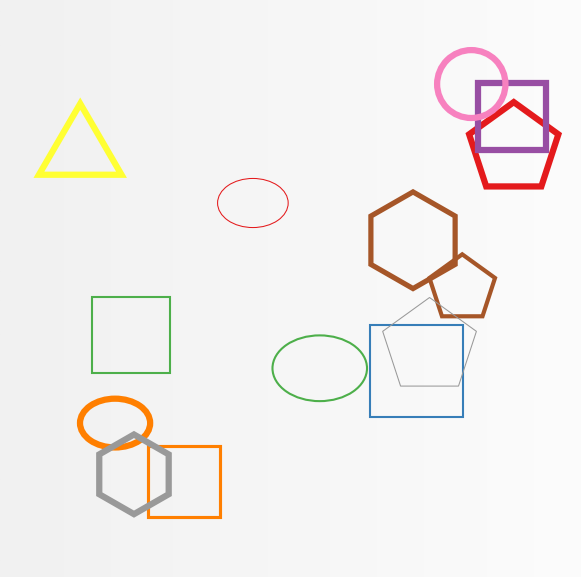[{"shape": "pentagon", "thickness": 3, "radius": 0.4, "center": [0.884, 0.742]}, {"shape": "oval", "thickness": 0.5, "radius": 0.3, "center": [0.435, 0.648]}, {"shape": "square", "thickness": 1, "radius": 0.4, "center": [0.717, 0.356]}, {"shape": "oval", "thickness": 1, "radius": 0.41, "center": [0.55, 0.361]}, {"shape": "square", "thickness": 1, "radius": 0.33, "center": [0.225, 0.419]}, {"shape": "square", "thickness": 3, "radius": 0.29, "center": [0.881, 0.797]}, {"shape": "oval", "thickness": 3, "radius": 0.3, "center": [0.198, 0.267]}, {"shape": "square", "thickness": 1.5, "radius": 0.31, "center": [0.316, 0.165]}, {"shape": "triangle", "thickness": 3, "radius": 0.41, "center": [0.138, 0.738]}, {"shape": "pentagon", "thickness": 2, "radius": 0.3, "center": [0.795, 0.499]}, {"shape": "hexagon", "thickness": 2.5, "radius": 0.42, "center": [0.711, 0.583]}, {"shape": "circle", "thickness": 3, "radius": 0.29, "center": [0.811, 0.854]}, {"shape": "pentagon", "thickness": 0.5, "radius": 0.42, "center": [0.739, 0.399]}, {"shape": "hexagon", "thickness": 3, "radius": 0.34, "center": [0.231, 0.178]}]